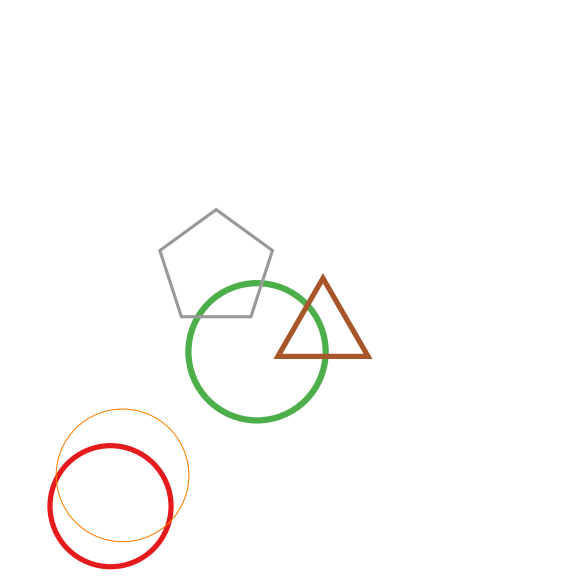[{"shape": "circle", "thickness": 2.5, "radius": 0.52, "center": [0.191, 0.123]}, {"shape": "circle", "thickness": 3, "radius": 0.59, "center": [0.445, 0.39]}, {"shape": "circle", "thickness": 0.5, "radius": 0.57, "center": [0.212, 0.176]}, {"shape": "triangle", "thickness": 2.5, "radius": 0.45, "center": [0.559, 0.427]}, {"shape": "pentagon", "thickness": 1.5, "radius": 0.51, "center": [0.374, 0.534]}]